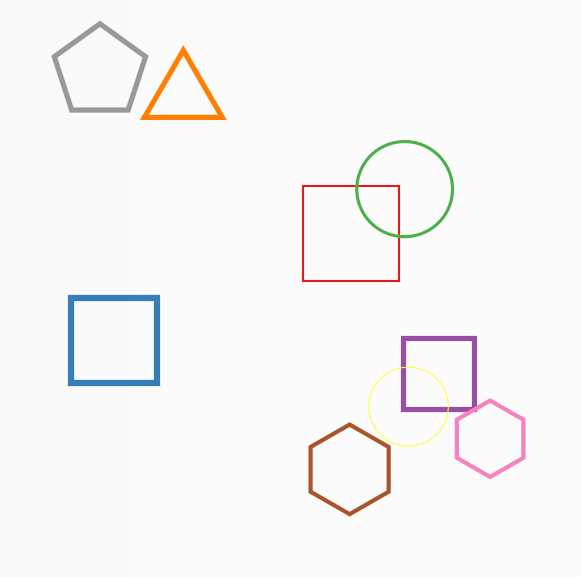[{"shape": "square", "thickness": 1, "radius": 0.41, "center": [0.603, 0.595]}, {"shape": "square", "thickness": 3, "radius": 0.37, "center": [0.196, 0.41]}, {"shape": "circle", "thickness": 1.5, "radius": 0.41, "center": [0.696, 0.672]}, {"shape": "square", "thickness": 2.5, "radius": 0.31, "center": [0.755, 0.352]}, {"shape": "triangle", "thickness": 2.5, "radius": 0.39, "center": [0.315, 0.835]}, {"shape": "circle", "thickness": 0.5, "radius": 0.34, "center": [0.703, 0.295]}, {"shape": "hexagon", "thickness": 2, "radius": 0.39, "center": [0.601, 0.186]}, {"shape": "hexagon", "thickness": 2, "radius": 0.33, "center": [0.843, 0.239]}, {"shape": "pentagon", "thickness": 2.5, "radius": 0.41, "center": [0.172, 0.875]}]